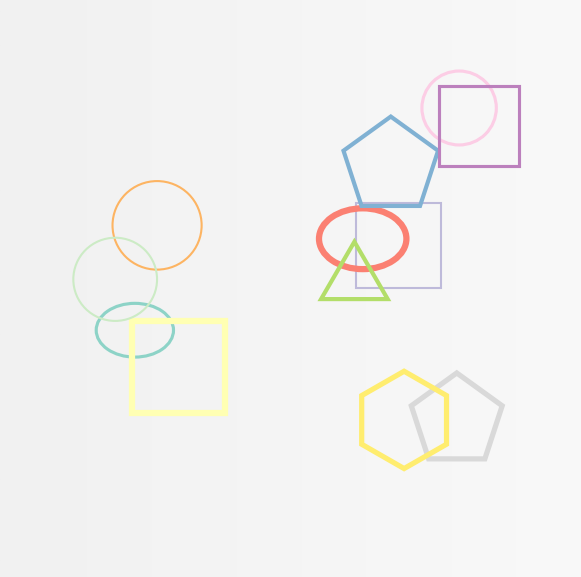[{"shape": "oval", "thickness": 1.5, "radius": 0.33, "center": [0.232, 0.427]}, {"shape": "square", "thickness": 3, "radius": 0.4, "center": [0.307, 0.364]}, {"shape": "square", "thickness": 1, "radius": 0.37, "center": [0.685, 0.575]}, {"shape": "oval", "thickness": 3, "radius": 0.38, "center": [0.624, 0.586]}, {"shape": "pentagon", "thickness": 2, "radius": 0.43, "center": [0.672, 0.712]}, {"shape": "circle", "thickness": 1, "radius": 0.38, "center": [0.27, 0.609]}, {"shape": "triangle", "thickness": 2, "radius": 0.33, "center": [0.61, 0.514]}, {"shape": "circle", "thickness": 1.5, "radius": 0.32, "center": [0.79, 0.812]}, {"shape": "pentagon", "thickness": 2.5, "radius": 0.41, "center": [0.786, 0.271]}, {"shape": "square", "thickness": 1.5, "radius": 0.35, "center": [0.824, 0.781]}, {"shape": "circle", "thickness": 1, "radius": 0.36, "center": [0.198, 0.515]}, {"shape": "hexagon", "thickness": 2.5, "radius": 0.42, "center": [0.695, 0.272]}]